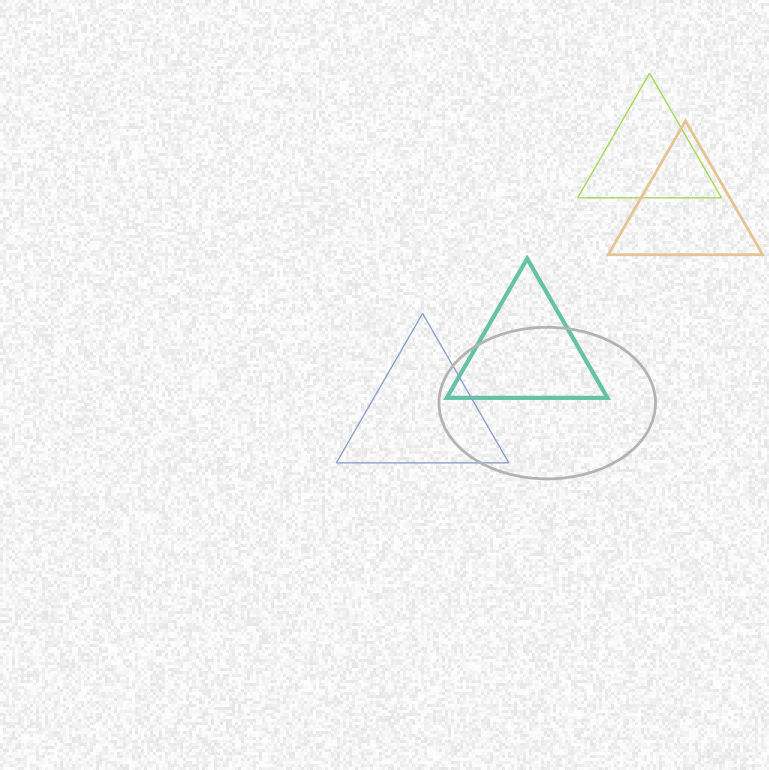[{"shape": "triangle", "thickness": 1.5, "radius": 0.6, "center": [0.685, 0.544]}, {"shape": "triangle", "thickness": 0.5, "radius": 0.65, "center": [0.549, 0.464]}, {"shape": "triangle", "thickness": 0.5, "radius": 0.54, "center": [0.844, 0.797]}, {"shape": "triangle", "thickness": 1, "radius": 0.58, "center": [0.89, 0.727]}, {"shape": "oval", "thickness": 1, "radius": 0.7, "center": [0.711, 0.477]}]